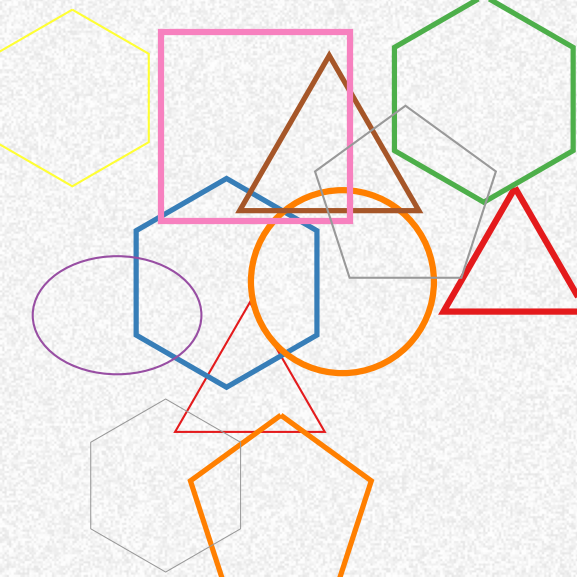[{"shape": "triangle", "thickness": 3, "radius": 0.71, "center": [0.892, 0.531]}, {"shape": "triangle", "thickness": 1, "radius": 0.75, "center": [0.433, 0.326]}, {"shape": "hexagon", "thickness": 2.5, "radius": 0.9, "center": [0.392, 0.509]}, {"shape": "hexagon", "thickness": 2.5, "radius": 0.89, "center": [0.838, 0.828]}, {"shape": "oval", "thickness": 1, "radius": 0.73, "center": [0.203, 0.453]}, {"shape": "pentagon", "thickness": 2.5, "radius": 0.82, "center": [0.486, 0.116]}, {"shape": "circle", "thickness": 3, "radius": 0.79, "center": [0.593, 0.511]}, {"shape": "hexagon", "thickness": 1, "radius": 0.76, "center": [0.125, 0.829]}, {"shape": "triangle", "thickness": 2.5, "radius": 0.9, "center": [0.57, 0.724]}, {"shape": "square", "thickness": 3, "radius": 0.82, "center": [0.442, 0.781]}, {"shape": "pentagon", "thickness": 1, "radius": 0.82, "center": [0.702, 0.651]}, {"shape": "hexagon", "thickness": 0.5, "radius": 0.75, "center": [0.287, 0.158]}]